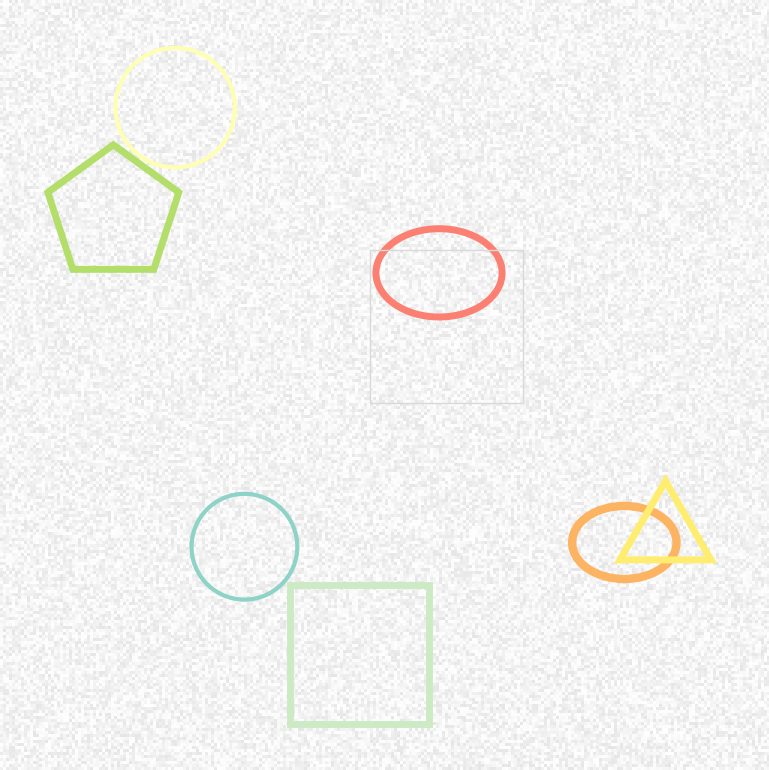[{"shape": "circle", "thickness": 1.5, "radius": 0.34, "center": [0.317, 0.29]}, {"shape": "circle", "thickness": 1.5, "radius": 0.39, "center": [0.227, 0.86]}, {"shape": "oval", "thickness": 2.5, "radius": 0.41, "center": [0.57, 0.646]}, {"shape": "oval", "thickness": 3, "radius": 0.34, "center": [0.811, 0.295]}, {"shape": "pentagon", "thickness": 2.5, "radius": 0.45, "center": [0.147, 0.723]}, {"shape": "square", "thickness": 0.5, "radius": 0.5, "center": [0.58, 0.576]}, {"shape": "square", "thickness": 2.5, "radius": 0.45, "center": [0.467, 0.15]}, {"shape": "triangle", "thickness": 2.5, "radius": 0.34, "center": [0.864, 0.307]}]